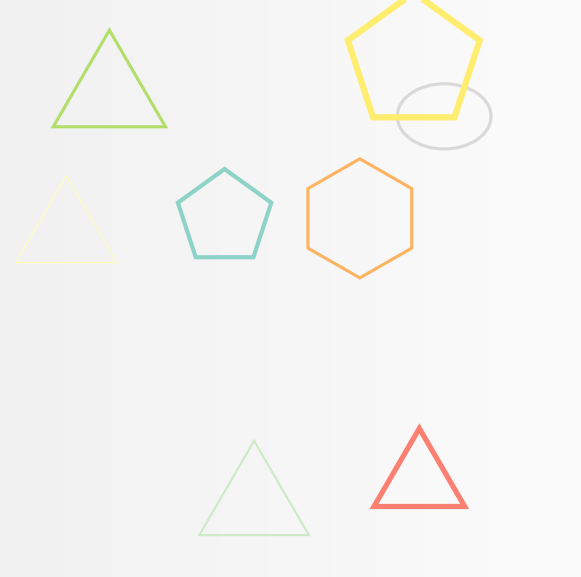[{"shape": "pentagon", "thickness": 2, "radius": 0.42, "center": [0.386, 0.622]}, {"shape": "triangle", "thickness": 0.5, "radius": 0.5, "center": [0.114, 0.594]}, {"shape": "triangle", "thickness": 2.5, "radius": 0.45, "center": [0.721, 0.167]}, {"shape": "hexagon", "thickness": 1.5, "radius": 0.52, "center": [0.619, 0.621]}, {"shape": "triangle", "thickness": 1.5, "radius": 0.56, "center": [0.188, 0.835]}, {"shape": "oval", "thickness": 1.5, "radius": 0.4, "center": [0.764, 0.798]}, {"shape": "triangle", "thickness": 1, "radius": 0.54, "center": [0.437, 0.127]}, {"shape": "pentagon", "thickness": 3, "radius": 0.6, "center": [0.712, 0.892]}]